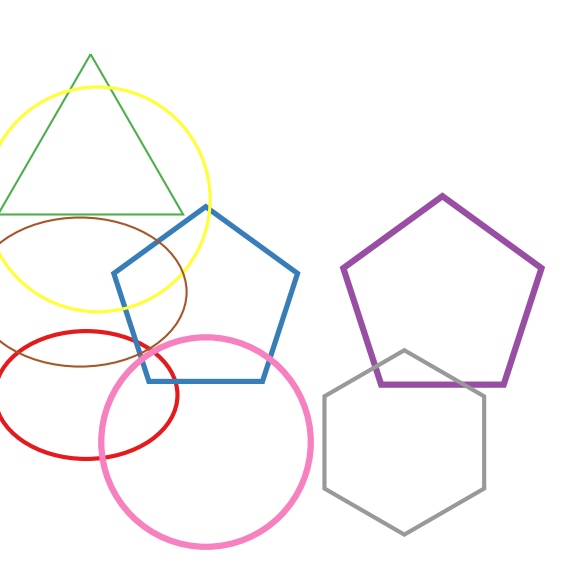[{"shape": "oval", "thickness": 2, "radius": 0.79, "center": [0.149, 0.315]}, {"shape": "pentagon", "thickness": 2.5, "radius": 0.84, "center": [0.356, 0.474]}, {"shape": "triangle", "thickness": 1, "radius": 0.93, "center": [0.157, 0.72]}, {"shape": "pentagon", "thickness": 3, "radius": 0.9, "center": [0.766, 0.479]}, {"shape": "circle", "thickness": 1.5, "radius": 0.97, "center": [0.169, 0.654]}, {"shape": "oval", "thickness": 1, "radius": 0.92, "center": [0.139, 0.493]}, {"shape": "circle", "thickness": 3, "radius": 0.91, "center": [0.357, 0.234]}, {"shape": "hexagon", "thickness": 2, "radius": 0.8, "center": [0.7, 0.233]}]